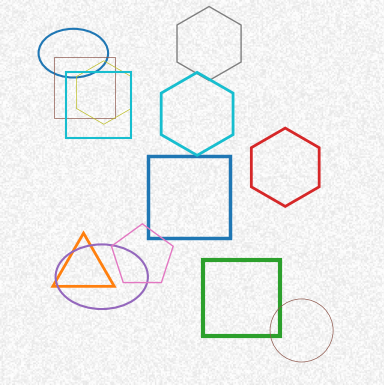[{"shape": "oval", "thickness": 1.5, "radius": 0.45, "center": [0.19, 0.862]}, {"shape": "square", "thickness": 2.5, "radius": 0.53, "center": [0.491, 0.488]}, {"shape": "triangle", "thickness": 2, "radius": 0.46, "center": [0.217, 0.302]}, {"shape": "square", "thickness": 3, "radius": 0.5, "center": [0.627, 0.226]}, {"shape": "hexagon", "thickness": 2, "radius": 0.51, "center": [0.741, 0.566]}, {"shape": "oval", "thickness": 1.5, "radius": 0.6, "center": [0.264, 0.281]}, {"shape": "square", "thickness": 0.5, "radius": 0.4, "center": [0.219, 0.773]}, {"shape": "circle", "thickness": 0.5, "radius": 0.41, "center": [0.783, 0.142]}, {"shape": "pentagon", "thickness": 1, "radius": 0.42, "center": [0.37, 0.334]}, {"shape": "hexagon", "thickness": 1, "radius": 0.48, "center": [0.543, 0.887]}, {"shape": "hexagon", "thickness": 0.5, "radius": 0.41, "center": [0.27, 0.76]}, {"shape": "hexagon", "thickness": 2, "radius": 0.54, "center": [0.512, 0.704]}, {"shape": "square", "thickness": 1.5, "radius": 0.42, "center": [0.257, 0.727]}]